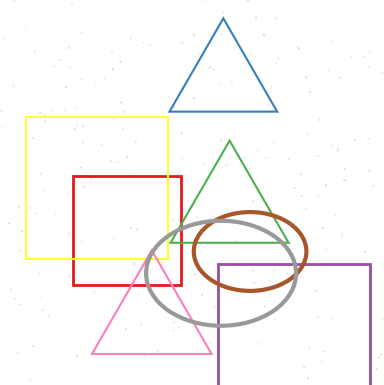[{"shape": "square", "thickness": 2, "radius": 0.7, "center": [0.33, 0.401]}, {"shape": "triangle", "thickness": 1.5, "radius": 0.81, "center": [0.58, 0.791]}, {"shape": "triangle", "thickness": 1.5, "radius": 0.88, "center": [0.596, 0.458]}, {"shape": "square", "thickness": 2, "radius": 0.99, "center": [0.763, 0.116]}, {"shape": "square", "thickness": 1.5, "radius": 0.92, "center": [0.251, 0.512]}, {"shape": "oval", "thickness": 3, "radius": 0.73, "center": [0.65, 0.347]}, {"shape": "triangle", "thickness": 1.5, "radius": 0.9, "center": [0.394, 0.17]}, {"shape": "oval", "thickness": 3, "radius": 0.97, "center": [0.574, 0.29]}]